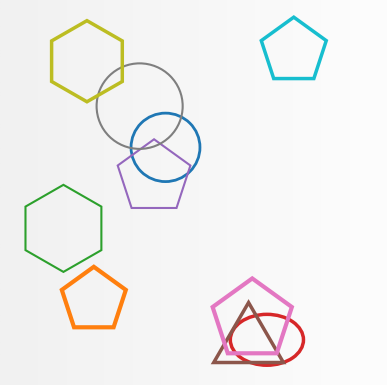[{"shape": "circle", "thickness": 2, "radius": 0.44, "center": [0.427, 0.617]}, {"shape": "pentagon", "thickness": 3, "radius": 0.43, "center": [0.242, 0.22]}, {"shape": "hexagon", "thickness": 1.5, "radius": 0.57, "center": [0.164, 0.407]}, {"shape": "oval", "thickness": 2.5, "radius": 0.47, "center": [0.689, 0.117]}, {"shape": "pentagon", "thickness": 1.5, "radius": 0.49, "center": [0.398, 0.54]}, {"shape": "triangle", "thickness": 2.5, "radius": 0.52, "center": [0.641, 0.11]}, {"shape": "pentagon", "thickness": 3, "radius": 0.54, "center": [0.651, 0.169]}, {"shape": "circle", "thickness": 1.5, "radius": 0.56, "center": [0.36, 0.724]}, {"shape": "hexagon", "thickness": 2.5, "radius": 0.53, "center": [0.224, 0.841]}, {"shape": "pentagon", "thickness": 2.5, "radius": 0.44, "center": [0.758, 0.867]}]